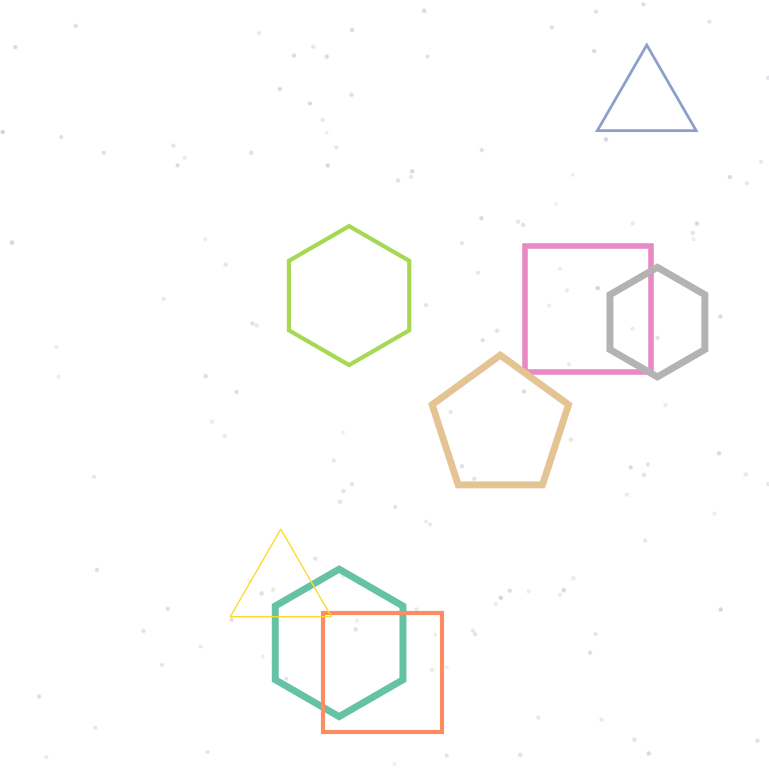[{"shape": "hexagon", "thickness": 2.5, "radius": 0.48, "center": [0.44, 0.165]}, {"shape": "square", "thickness": 1.5, "radius": 0.39, "center": [0.496, 0.127]}, {"shape": "triangle", "thickness": 1, "radius": 0.37, "center": [0.84, 0.867]}, {"shape": "square", "thickness": 2, "radius": 0.41, "center": [0.763, 0.598]}, {"shape": "hexagon", "thickness": 1.5, "radius": 0.45, "center": [0.453, 0.616]}, {"shape": "triangle", "thickness": 0.5, "radius": 0.38, "center": [0.365, 0.237]}, {"shape": "pentagon", "thickness": 2.5, "radius": 0.47, "center": [0.65, 0.446]}, {"shape": "hexagon", "thickness": 2.5, "radius": 0.36, "center": [0.854, 0.582]}]